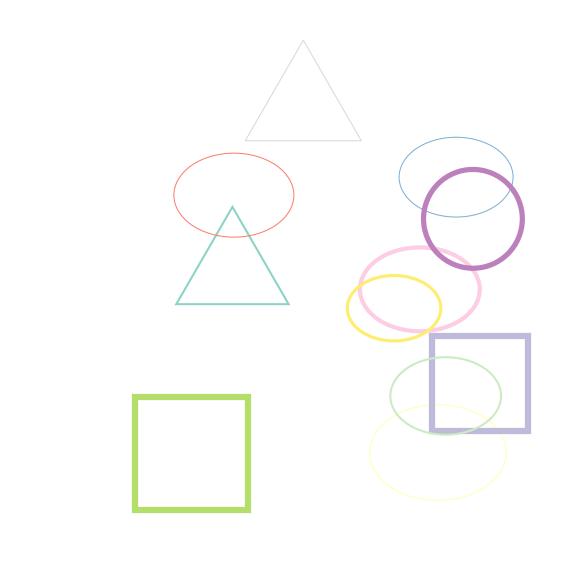[{"shape": "triangle", "thickness": 1, "radius": 0.56, "center": [0.403, 0.529]}, {"shape": "oval", "thickness": 0.5, "radius": 0.59, "center": [0.758, 0.216]}, {"shape": "square", "thickness": 3, "radius": 0.41, "center": [0.831, 0.335]}, {"shape": "oval", "thickness": 0.5, "radius": 0.52, "center": [0.405, 0.661]}, {"shape": "oval", "thickness": 0.5, "radius": 0.49, "center": [0.79, 0.692]}, {"shape": "square", "thickness": 3, "radius": 0.49, "center": [0.331, 0.214]}, {"shape": "oval", "thickness": 2, "radius": 0.52, "center": [0.727, 0.498]}, {"shape": "triangle", "thickness": 0.5, "radius": 0.58, "center": [0.525, 0.813]}, {"shape": "circle", "thickness": 2.5, "radius": 0.43, "center": [0.819, 0.62]}, {"shape": "oval", "thickness": 1, "radius": 0.48, "center": [0.772, 0.313]}, {"shape": "oval", "thickness": 1.5, "radius": 0.4, "center": [0.682, 0.465]}]